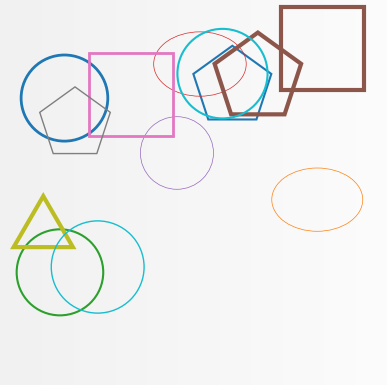[{"shape": "pentagon", "thickness": 1.5, "radius": 0.53, "center": [0.6, 0.775]}, {"shape": "circle", "thickness": 2, "radius": 0.56, "center": [0.166, 0.745]}, {"shape": "oval", "thickness": 0.5, "radius": 0.59, "center": [0.819, 0.481]}, {"shape": "circle", "thickness": 1.5, "radius": 0.56, "center": [0.155, 0.293]}, {"shape": "oval", "thickness": 0.5, "radius": 0.6, "center": [0.516, 0.834]}, {"shape": "circle", "thickness": 0.5, "radius": 0.47, "center": [0.457, 0.603]}, {"shape": "pentagon", "thickness": 3, "radius": 0.59, "center": [0.665, 0.798]}, {"shape": "square", "thickness": 3, "radius": 0.54, "center": [0.832, 0.875]}, {"shape": "square", "thickness": 2, "radius": 0.54, "center": [0.339, 0.755]}, {"shape": "pentagon", "thickness": 1, "radius": 0.48, "center": [0.194, 0.679]}, {"shape": "triangle", "thickness": 3, "radius": 0.44, "center": [0.112, 0.402]}, {"shape": "circle", "thickness": 1, "radius": 0.6, "center": [0.252, 0.306]}, {"shape": "circle", "thickness": 1.5, "radius": 0.58, "center": [0.574, 0.809]}]